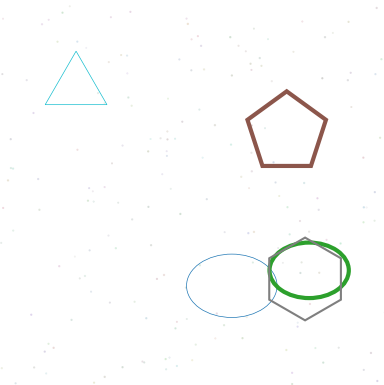[{"shape": "oval", "thickness": 0.5, "radius": 0.59, "center": [0.602, 0.258]}, {"shape": "oval", "thickness": 3, "radius": 0.51, "center": [0.803, 0.298]}, {"shape": "pentagon", "thickness": 3, "radius": 0.54, "center": [0.745, 0.656]}, {"shape": "hexagon", "thickness": 1.5, "radius": 0.54, "center": [0.792, 0.275]}, {"shape": "triangle", "thickness": 0.5, "radius": 0.46, "center": [0.198, 0.774]}]